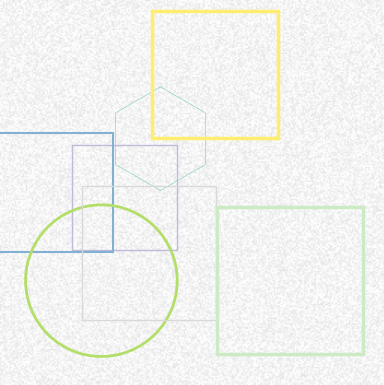[{"shape": "hexagon", "thickness": 0.5, "radius": 0.67, "center": [0.417, 0.64]}, {"shape": "square", "thickness": 1, "radius": 0.68, "center": [0.323, 0.486]}, {"shape": "square", "thickness": 1.5, "radius": 0.77, "center": [0.14, 0.5]}, {"shape": "circle", "thickness": 2, "radius": 0.98, "center": [0.263, 0.271]}, {"shape": "square", "thickness": 1, "radius": 0.87, "center": [0.387, 0.342]}, {"shape": "square", "thickness": 2.5, "radius": 0.95, "center": [0.753, 0.272]}, {"shape": "square", "thickness": 2.5, "radius": 0.82, "center": [0.559, 0.807]}]